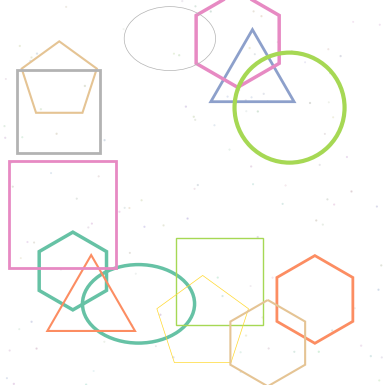[{"shape": "hexagon", "thickness": 2.5, "radius": 0.5, "center": [0.189, 0.296]}, {"shape": "oval", "thickness": 2.5, "radius": 0.73, "center": [0.36, 0.211]}, {"shape": "hexagon", "thickness": 2, "radius": 0.57, "center": [0.818, 0.222]}, {"shape": "triangle", "thickness": 1.5, "radius": 0.66, "center": [0.237, 0.206]}, {"shape": "triangle", "thickness": 2, "radius": 0.62, "center": [0.656, 0.798]}, {"shape": "square", "thickness": 2, "radius": 0.69, "center": [0.162, 0.443]}, {"shape": "hexagon", "thickness": 2.5, "radius": 0.62, "center": [0.617, 0.898]}, {"shape": "square", "thickness": 1, "radius": 0.57, "center": [0.571, 0.268]}, {"shape": "circle", "thickness": 3, "radius": 0.71, "center": [0.752, 0.72]}, {"shape": "pentagon", "thickness": 0.5, "radius": 0.63, "center": [0.526, 0.159]}, {"shape": "pentagon", "thickness": 1.5, "radius": 0.51, "center": [0.154, 0.79]}, {"shape": "hexagon", "thickness": 1.5, "radius": 0.56, "center": [0.695, 0.109]}, {"shape": "oval", "thickness": 0.5, "radius": 0.59, "center": [0.441, 0.9]}, {"shape": "square", "thickness": 2, "radius": 0.54, "center": [0.153, 0.712]}]